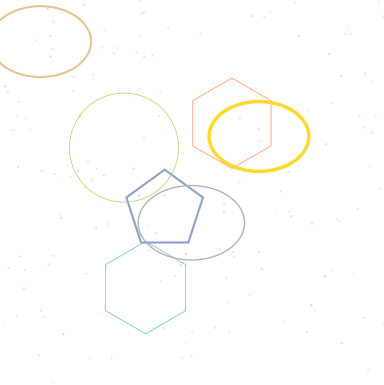[{"shape": "hexagon", "thickness": 0.5, "radius": 0.6, "center": [0.378, 0.253]}, {"shape": "hexagon", "thickness": 0.5, "radius": 0.59, "center": [0.602, 0.68]}, {"shape": "pentagon", "thickness": 1.5, "radius": 0.52, "center": [0.428, 0.455]}, {"shape": "circle", "thickness": 0.5, "radius": 0.71, "center": [0.322, 0.617]}, {"shape": "oval", "thickness": 2.5, "radius": 0.65, "center": [0.673, 0.646]}, {"shape": "oval", "thickness": 1.5, "radius": 0.66, "center": [0.105, 0.892]}, {"shape": "oval", "thickness": 1, "radius": 0.69, "center": [0.497, 0.421]}]